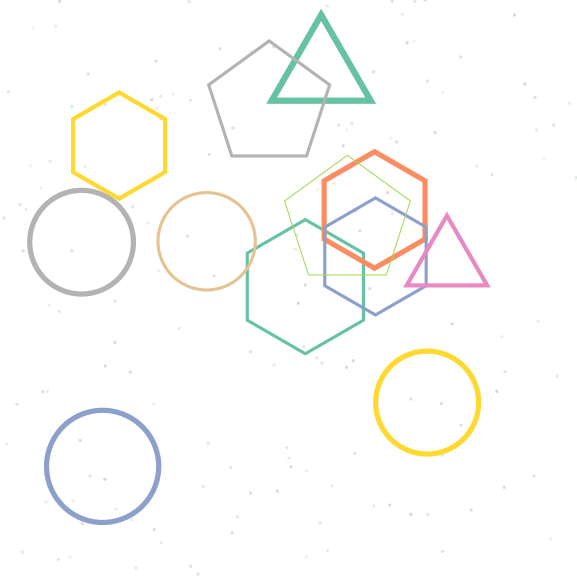[{"shape": "triangle", "thickness": 3, "radius": 0.5, "center": [0.556, 0.874]}, {"shape": "hexagon", "thickness": 1.5, "radius": 0.58, "center": [0.529, 0.503]}, {"shape": "hexagon", "thickness": 2.5, "radius": 0.5, "center": [0.649, 0.636]}, {"shape": "hexagon", "thickness": 1.5, "radius": 0.51, "center": [0.65, 0.555]}, {"shape": "circle", "thickness": 2.5, "radius": 0.49, "center": [0.178, 0.192]}, {"shape": "triangle", "thickness": 2, "radius": 0.4, "center": [0.774, 0.545]}, {"shape": "pentagon", "thickness": 0.5, "radius": 0.57, "center": [0.602, 0.616]}, {"shape": "hexagon", "thickness": 2, "radius": 0.46, "center": [0.206, 0.747]}, {"shape": "circle", "thickness": 2.5, "radius": 0.45, "center": [0.74, 0.302]}, {"shape": "circle", "thickness": 1.5, "radius": 0.42, "center": [0.358, 0.581]}, {"shape": "pentagon", "thickness": 1.5, "radius": 0.55, "center": [0.466, 0.818]}, {"shape": "circle", "thickness": 2.5, "radius": 0.45, "center": [0.141, 0.58]}]